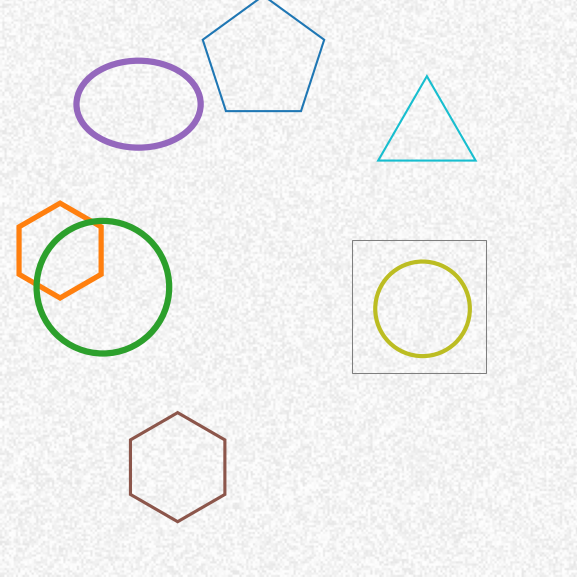[{"shape": "pentagon", "thickness": 1, "radius": 0.55, "center": [0.456, 0.896]}, {"shape": "hexagon", "thickness": 2.5, "radius": 0.41, "center": [0.104, 0.565]}, {"shape": "circle", "thickness": 3, "radius": 0.57, "center": [0.178, 0.502]}, {"shape": "oval", "thickness": 3, "radius": 0.54, "center": [0.24, 0.819]}, {"shape": "hexagon", "thickness": 1.5, "radius": 0.47, "center": [0.308, 0.19]}, {"shape": "square", "thickness": 0.5, "radius": 0.58, "center": [0.726, 0.468]}, {"shape": "circle", "thickness": 2, "radius": 0.41, "center": [0.732, 0.464]}, {"shape": "triangle", "thickness": 1, "radius": 0.49, "center": [0.739, 0.77]}]